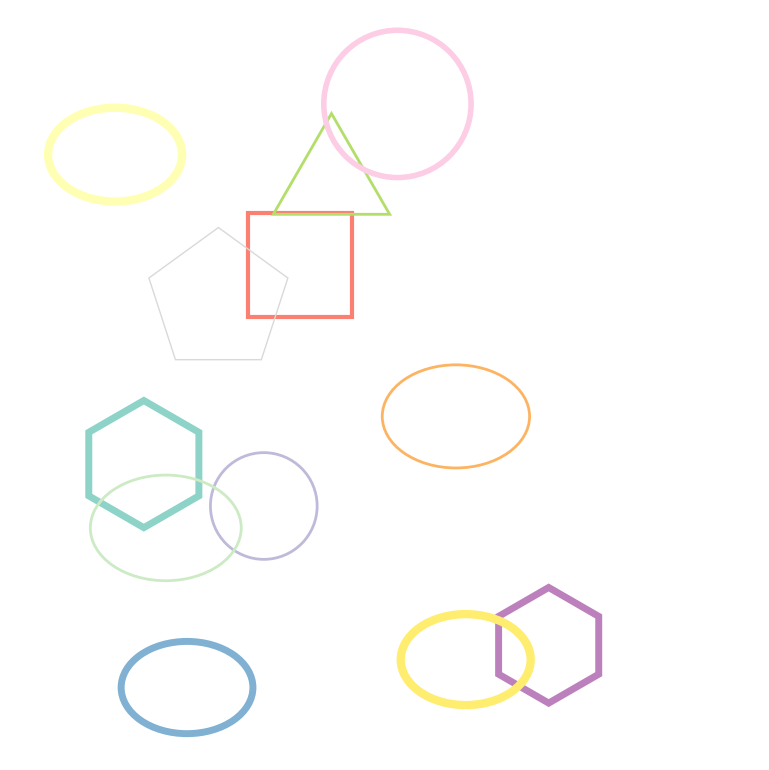[{"shape": "hexagon", "thickness": 2.5, "radius": 0.41, "center": [0.187, 0.397]}, {"shape": "oval", "thickness": 3, "radius": 0.44, "center": [0.149, 0.799]}, {"shape": "circle", "thickness": 1, "radius": 0.35, "center": [0.343, 0.343]}, {"shape": "square", "thickness": 1.5, "radius": 0.34, "center": [0.389, 0.656]}, {"shape": "oval", "thickness": 2.5, "radius": 0.43, "center": [0.243, 0.107]}, {"shape": "oval", "thickness": 1, "radius": 0.48, "center": [0.592, 0.459]}, {"shape": "triangle", "thickness": 1, "radius": 0.44, "center": [0.43, 0.765]}, {"shape": "circle", "thickness": 2, "radius": 0.48, "center": [0.516, 0.865]}, {"shape": "pentagon", "thickness": 0.5, "radius": 0.47, "center": [0.284, 0.61]}, {"shape": "hexagon", "thickness": 2.5, "radius": 0.38, "center": [0.713, 0.162]}, {"shape": "oval", "thickness": 1, "radius": 0.49, "center": [0.215, 0.314]}, {"shape": "oval", "thickness": 3, "radius": 0.42, "center": [0.605, 0.143]}]